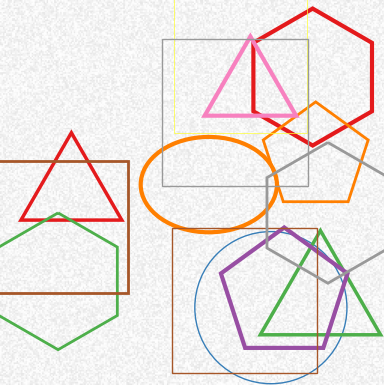[{"shape": "hexagon", "thickness": 3, "radius": 0.89, "center": [0.812, 0.8]}, {"shape": "triangle", "thickness": 2.5, "radius": 0.76, "center": [0.185, 0.504]}, {"shape": "circle", "thickness": 1, "radius": 0.99, "center": [0.704, 0.201]}, {"shape": "triangle", "thickness": 2.5, "radius": 0.9, "center": [0.832, 0.221]}, {"shape": "hexagon", "thickness": 2, "radius": 0.89, "center": [0.151, 0.269]}, {"shape": "pentagon", "thickness": 3, "radius": 0.86, "center": [0.738, 0.236]}, {"shape": "pentagon", "thickness": 2, "radius": 0.72, "center": [0.82, 0.592]}, {"shape": "oval", "thickness": 3, "radius": 0.88, "center": [0.542, 0.521]}, {"shape": "square", "thickness": 0.5, "radius": 0.87, "center": [0.625, 0.828]}, {"shape": "square", "thickness": 1, "radius": 0.94, "center": [0.635, 0.219]}, {"shape": "square", "thickness": 2, "radius": 0.86, "center": [0.162, 0.41]}, {"shape": "triangle", "thickness": 3, "radius": 0.69, "center": [0.65, 0.768]}, {"shape": "hexagon", "thickness": 2, "radius": 0.91, "center": [0.852, 0.447]}, {"shape": "square", "thickness": 1, "radius": 0.95, "center": [0.611, 0.708]}]